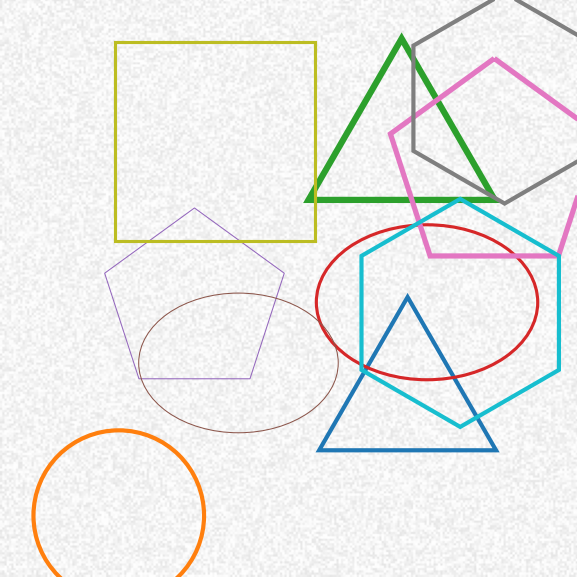[{"shape": "triangle", "thickness": 2, "radius": 0.88, "center": [0.706, 0.308]}, {"shape": "circle", "thickness": 2, "radius": 0.74, "center": [0.206, 0.106]}, {"shape": "triangle", "thickness": 3, "radius": 0.93, "center": [0.695, 0.746]}, {"shape": "oval", "thickness": 1.5, "radius": 0.96, "center": [0.739, 0.476]}, {"shape": "pentagon", "thickness": 0.5, "radius": 0.82, "center": [0.337, 0.476]}, {"shape": "oval", "thickness": 0.5, "radius": 0.86, "center": [0.413, 0.371]}, {"shape": "pentagon", "thickness": 2.5, "radius": 0.95, "center": [0.856, 0.709]}, {"shape": "hexagon", "thickness": 2, "radius": 0.91, "center": [0.874, 0.829]}, {"shape": "square", "thickness": 1.5, "radius": 0.86, "center": [0.372, 0.755]}, {"shape": "hexagon", "thickness": 2, "radius": 0.99, "center": [0.797, 0.457]}]